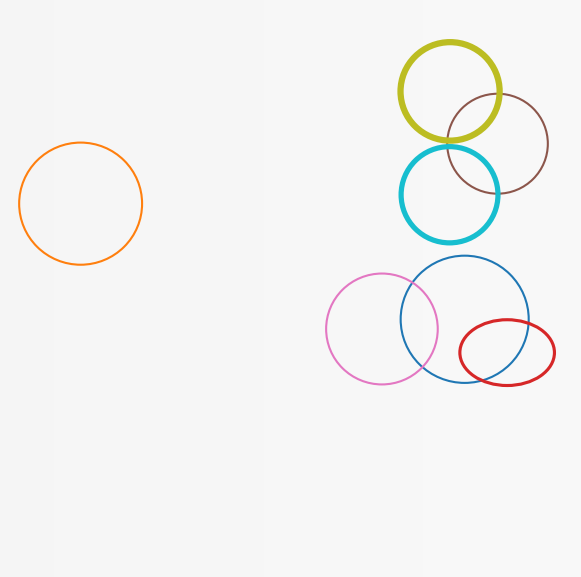[{"shape": "circle", "thickness": 1, "radius": 0.55, "center": [0.799, 0.446]}, {"shape": "circle", "thickness": 1, "radius": 0.53, "center": [0.139, 0.646]}, {"shape": "oval", "thickness": 1.5, "radius": 0.41, "center": [0.873, 0.389]}, {"shape": "circle", "thickness": 1, "radius": 0.43, "center": [0.856, 0.75]}, {"shape": "circle", "thickness": 1, "radius": 0.48, "center": [0.657, 0.429]}, {"shape": "circle", "thickness": 3, "radius": 0.43, "center": [0.774, 0.841]}, {"shape": "circle", "thickness": 2.5, "radius": 0.42, "center": [0.773, 0.662]}]